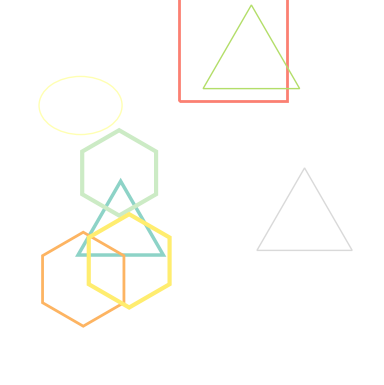[{"shape": "triangle", "thickness": 2.5, "radius": 0.64, "center": [0.313, 0.402]}, {"shape": "oval", "thickness": 1, "radius": 0.54, "center": [0.209, 0.726]}, {"shape": "square", "thickness": 2, "radius": 0.71, "center": [0.605, 0.88]}, {"shape": "hexagon", "thickness": 2, "radius": 0.61, "center": [0.216, 0.275]}, {"shape": "triangle", "thickness": 1, "radius": 0.72, "center": [0.653, 0.842]}, {"shape": "triangle", "thickness": 1, "radius": 0.71, "center": [0.791, 0.421]}, {"shape": "hexagon", "thickness": 3, "radius": 0.55, "center": [0.309, 0.551]}, {"shape": "hexagon", "thickness": 3, "radius": 0.61, "center": [0.335, 0.322]}]